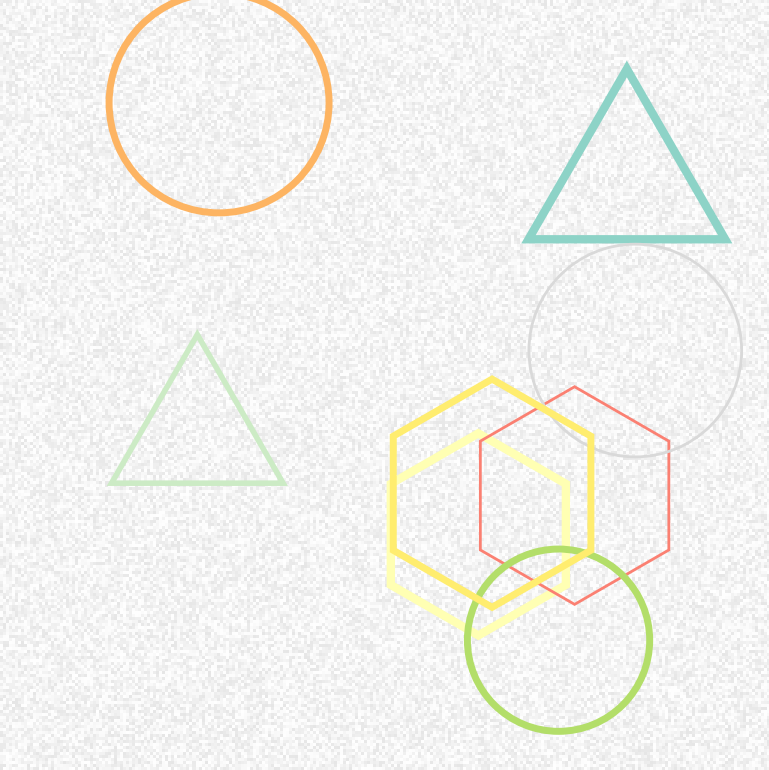[{"shape": "triangle", "thickness": 3, "radius": 0.74, "center": [0.814, 0.763]}, {"shape": "hexagon", "thickness": 3, "radius": 0.66, "center": [0.621, 0.306]}, {"shape": "hexagon", "thickness": 1, "radius": 0.71, "center": [0.746, 0.356]}, {"shape": "circle", "thickness": 2.5, "radius": 0.71, "center": [0.285, 0.866]}, {"shape": "circle", "thickness": 2.5, "radius": 0.59, "center": [0.725, 0.169]}, {"shape": "circle", "thickness": 1, "radius": 0.69, "center": [0.825, 0.545]}, {"shape": "triangle", "thickness": 2, "radius": 0.64, "center": [0.256, 0.437]}, {"shape": "hexagon", "thickness": 2.5, "radius": 0.74, "center": [0.639, 0.359]}]